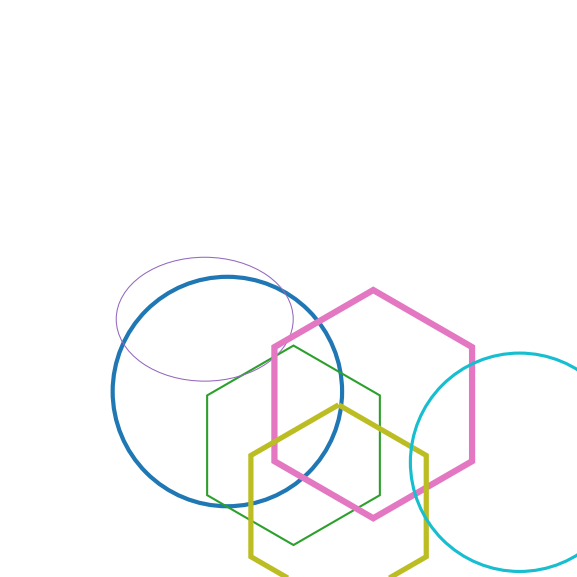[{"shape": "circle", "thickness": 2, "radius": 0.99, "center": [0.394, 0.321]}, {"shape": "hexagon", "thickness": 1, "radius": 0.86, "center": [0.508, 0.228]}, {"shape": "oval", "thickness": 0.5, "radius": 0.77, "center": [0.354, 0.446]}, {"shape": "hexagon", "thickness": 3, "radius": 0.99, "center": [0.646, 0.299]}, {"shape": "hexagon", "thickness": 2.5, "radius": 0.88, "center": [0.586, 0.123]}, {"shape": "circle", "thickness": 1.5, "radius": 0.95, "center": [0.9, 0.199]}]